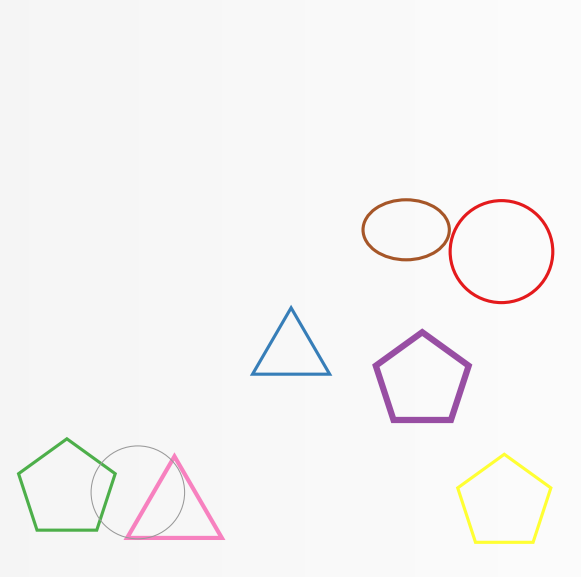[{"shape": "circle", "thickness": 1.5, "radius": 0.44, "center": [0.863, 0.563]}, {"shape": "triangle", "thickness": 1.5, "radius": 0.38, "center": [0.501, 0.389]}, {"shape": "pentagon", "thickness": 1.5, "radius": 0.44, "center": [0.115, 0.152]}, {"shape": "pentagon", "thickness": 3, "radius": 0.42, "center": [0.726, 0.34]}, {"shape": "pentagon", "thickness": 1.5, "radius": 0.42, "center": [0.868, 0.128]}, {"shape": "oval", "thickness": 1.5, "radius": 0.37, "center": [0.699, 0.601]}, {"shape": "triangle", "thickness": 2, "radius": 0.47, "center": [0.3, 0.115]}, {"shape": "circle", "thickness": 0.5, "radius": 0.4, "center": [0.237, 0.147]}]